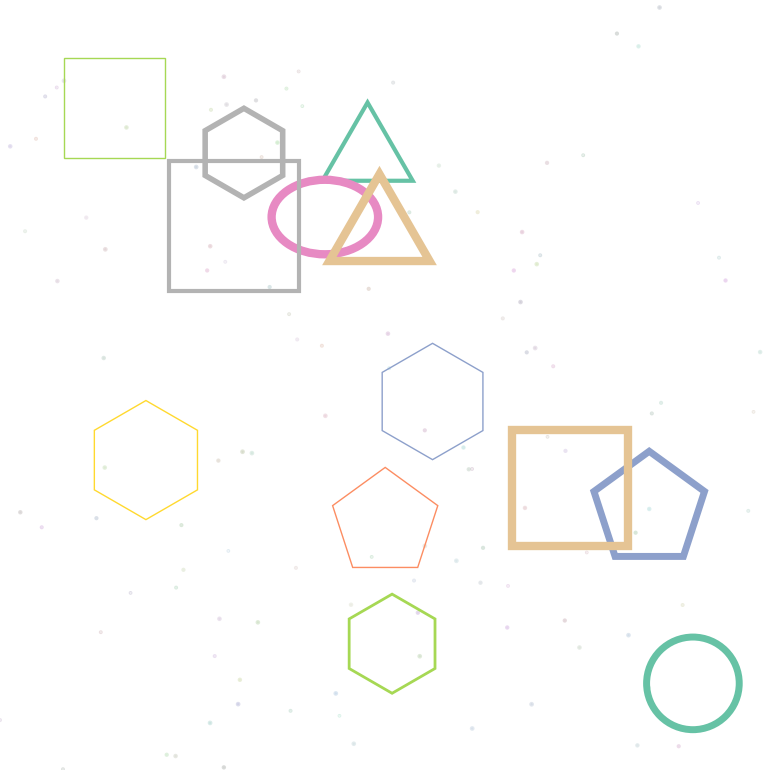[{"shape": "circle", "thickness": 2.5, "radius": 0.3, "center": [0.9, 0.113]}, {"shape": "triangle", "thickness": 1.5, "radius": 0.34, "center": [0.477, 0.799]}, {"shape": "pentagon", "thickness": 0.5, "radius": 0.36, "center": [0.5, 0.321]}, {"shape": "hexagon", "thickness": 0.5, "radius": 0.38, "center": [0.562, 0.479]}, {"shape": "pentagon", "thickness": 2.5, "radius": 0.38, "center": [0.843, 0.338]}, {"shape": "oval", "thickness": 3, "radius": 0.35, "center": [0.422, 0.718]}, {"shape": "hexagon", "thickness": 1, "radius": 0.32, "center": [0.509, 0.164]}, {"shape": "square", "thickness": 0.5, "radius": 0.33, "center": [0.149, 0.86]}, {"shape": "hexagon", "thickness": 0.5, "radius": 0.39, "center": [0.19, 0.402]}, {"shape": "square", "thickness": 3, "radius": 0.38, "center": [0.74, 0.366]}, {"shape": "triangle", "thickness": 3, "radius": 0.38, "center": [0.493, 0.699]}, {"shape": "square", "thickness": 1.5, "radius": 0.42, "center": [0.304, 0.707]}, {"shape": "hexagon", "thickness": 2, "radius": 0.29, "center": [0.317, 0.801]}]